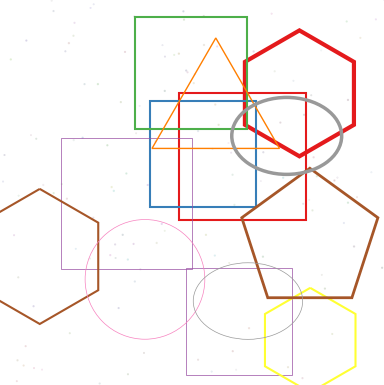[{"shape": "hexagon", "thickness": 3, "radius": 0.82, "center": [0.778, 0.758]}, {"shape": "square", "thickness": 1.5, "radius": 0.83, "center": [0.63, 0.593]}, {"shape": "square", "thickness": 1.5, "radius": 0.69, "center": [0.528, 0.6]}, {"shape": "square", "thickness": 1.5, "radius": 0.73, "center": [0.495, 0.811]}, {"shape": "square", "thickness": 0.5, "radius": 0.86, "center": [0.328, 0.471]}, {"shape": "square", "thickness": 0.5, "radius": 0.69, "center": [0.621, 0.165]}, {"shape": "triangle", "thickness": 1, "radius": 0.96, "center": [0.56, 0.71]}, {"shape": "hexagon", "thickness": 1.5, "radius": 0.68, "center": [0.806, 0.117]}, {"shape": "hexagon", "thickness": 1.5, "radius": 0.88, "center": [0.103, 0.334]}, {"shape": "pentagon", "thickness": 2, "radius": 0.93, "center": [0.805, 0.377]}, {"shape": "circle", "thickness": 0.5, "radius": 0.78, "center": [0.377, 0.274]}, {"shape": "oval", "thickness": 0.5, "radius": 0.71, "center": [0.644, 0.218]}, {"shape": "oval", "thickness": 2.5, "radius": 0.71, "center": [0.745, 0.647]}]